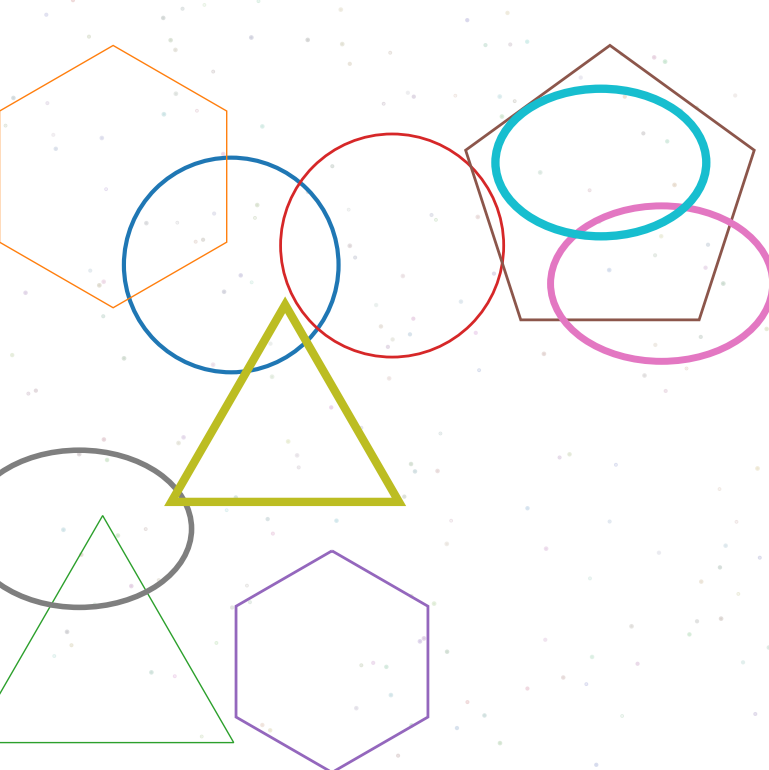[{"shape": "circle", "thickness": 1.5, "radius": 0.7, "center": [0.3, 0.656]}, {"shape": "hexagon", "thickness": 0.5, "radius": 0.85, "center": [0.147, 0.771]}, {"shape": "triangle", "thickness": 0.5, "radius": 0.98, "center": [0.133, 0.134]}, {"shape": "circle", "thickness": 1, "radius": 0.72, "center": [0.509, 0.681]}, {"shape": "hexagon", "thickness": 1, "radius": 0.72, "center": [0.431, 0.141]}, {"shape": "pentagon", "thickness": 1, "radius": 0.99, "center": [0.792, 0.744]}, {"shape": "oval", "thickness": 2.5, "radius": 0.72, "center": [0.859, 0.632]}, {"shape": "oval", "thickness": 2, "radius": 0.73, "center": [0.103, 0.313]}, {"shape": "triangle", "thickness": 3, "radius": 0.85, "center": [0.37, 0.434]}, {"shape": "oval", "thickness": 3, "radius": 0.68, "center": [0.78, 0.789]}]